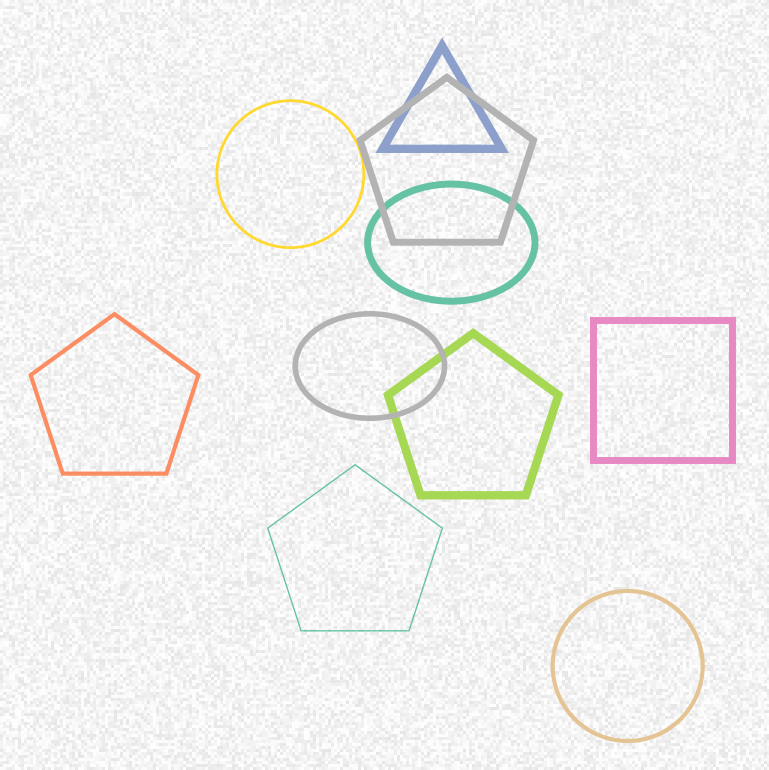[{"shape": "oval", "thickness": 2.5, "radius": 0.54, "center": [0.586, 0.685]}, {"shape": "pentagon", "thickness": 0.5, "radius": 0.6, "center": [0.461, 0.277]}, {"shape": "pentagon", "thickness": 1.5, "radius": 0.57, "center": [0.149, 0.478]}, {"shape": "triangle", "thickness": 3, "radius": 0.45, "center": [0.574, 0.851]}, {"shape": "square", "thickness": 2.5, "radius": 0.45, "center": [0.86, 0.494]}, {"shape": "pentagon", "thickness": 3, "radius": 0.58, "center": [0.615, 0.451]}, {"shape": "circle", "thickness": 1, "radius": 0.48, "center": [0.377, 0.774]}, {"shape": "circle", "thickness": 1.5, "radius": 0.49, "center": [0.815, 0.135]}, {"shape": "oval", "thickness": 2, "radius": 0.48, "center": [0.48, 0.525]}, {"shape": "pentagon", "thickness": 2.5, "radius": 0.59, "center": [0.58, 0.781]}]